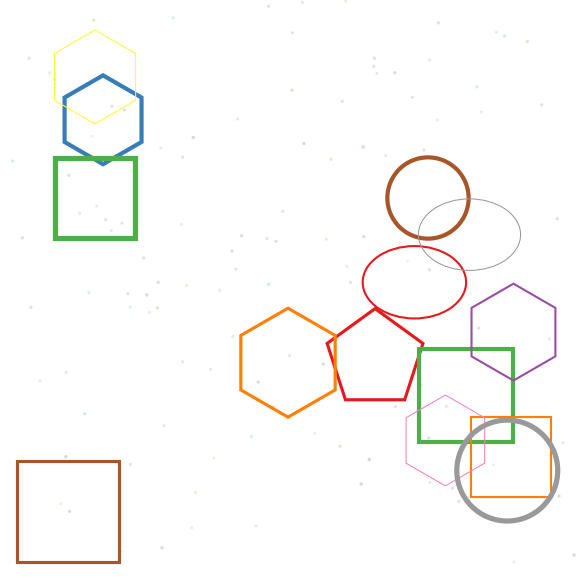[{"shape": "oval", "thickness": 1, "radius": 0.45, "center": [0.718, 0.51]}, {"shape": "pentagon", "thickness": 1.5, "radius": 0.44, "center": [0.649, 0.377]}, {"shape": "hexagon", "thickness": 2, "radius": 0.38, "center": [0.178, 0.792]}, {"shape": "square", "thickness": 2, "radius": 0.4, "center": [0.807, 0.314]}, {"shape": "square", "thickness": 2.5, "radius": 0.35, "center": [0.165, 0.656]}, {"shape": "hexagon", "thickness": 1, "radius": 0.42, "center": [0.889, 0.424]}, {"shape": "hexagon", "thickness": 1.5, "radius": 0.47, "center": [0.499, 0.371]}, {"shape": "square", "thickness": 1, "radius": 0.35, "center": [0.885, 0.208]}, {"shape": "hexagon", "thickness": 0.5, "radius": 0.41, "center": [0.165, 0.866]}, {"shape": "square", "thickness": 1.5, "radius": 0.44, "center": [0.118, 0.113]}, {"shape": "circle", "thickness": 2, "radius": 0.35, "center": [0.741, 0.656]}, {"shape": "hexagon", "thickness": 0.5, "radius": 0.39, "center": [0.771, 0.236]}, {"shape": "oval", "thickness": 0.5, "radius": 0.44, "center": [0.813, 0.593]}, {"shape": "circle", "thickness": 2.5, "radius": 0.44, "center": [0.878, 0.184]}]